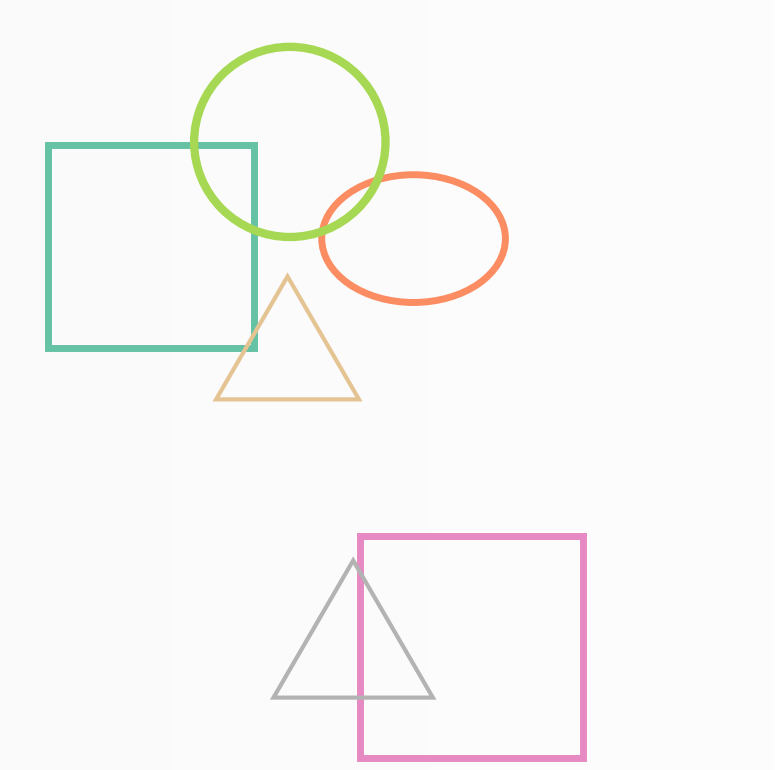[{"shape": "square", "thickness": 2.5, "radius": 0.66, "center": [0.195, 0.68]}, {"shape": "oval", "thickness": 2.5, "radius": 0.59, "center": [0.534, 0.69]}, {"shape": "square", "thickness": 2.5, "radius": 0.72, "center": [0.608, 0.16]}, {"shape": "circle", "thickness": 3, "radius": 0.62, "center": [0.374, 0.816]}, {"shape": "triangle", "thickness": 1.5, "radius": 0.53, "center": [0.371, 0.535]}, {"shape": "triangle", "thickness": 1.5, "radius": 0.59, "center": [0.456, 0.153]}]